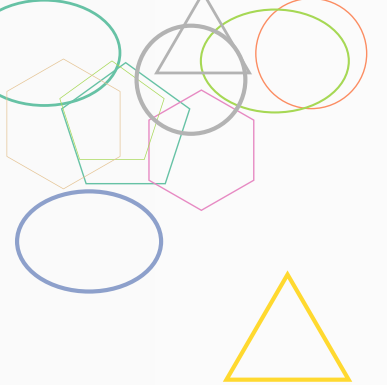[{"shape": "pentagon", "thickness": 1, "radius": 0.87, "center": [0.324, 0.663]}, {"shape": "oval", "thickness": 2, "radius": 0.98, "center": [0.114, 0.863]}, {"shape": "circle", "thickness": 1, "radius": 0.72, "center": [0.803, 0.861]}, {"shape": "oval", "thickness": 3, "radius": 0.93, "center": [0.23, 0.373]}, {"shape": "hexagon", "thickness": 1, "radius": 0.78, "center": [0.52, 0.61]}, {"shape": "pentagon", "thickness": 0.5, "radius": 0.71, "center": [0.289, 0.7]}, {"shape": "oval", "thickness": 1.5, "radius": 0.95, "center": [0.709, 0.842]}, {"shape": "triangle", "thickness": 3, "radius": 0.91, "center": [0.742, 0.105]}, {"shape": "hexagon", "thickness": 0.5, "radius": 0.84, "center": [0.164, 0.678]}, {"shape": "triangle", "thickness": 2, "radius": 0.69, "center": [0.524, 0.88]}, {"shape": "circle", "thickness": 3, "radius": 0.7, "center": [0.493, 0.793]}]